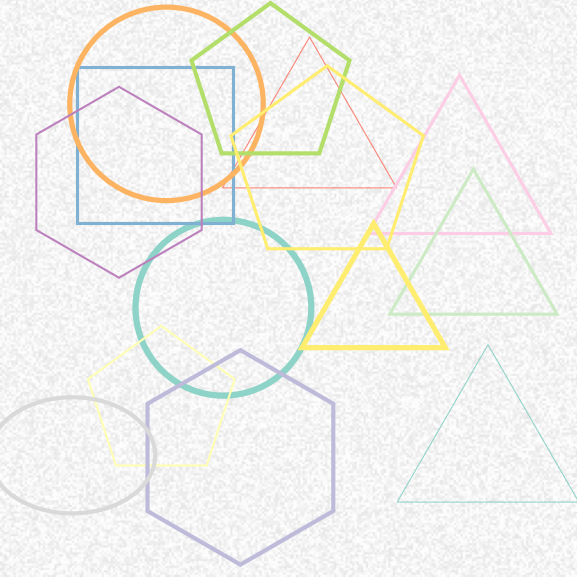[{"shape": "circle", "thickness": 3, "radius": 0.76, "center": [0.387, 0.466]}, {"shape": "triangle", "thickness": 0.5, "radius": 0.91, "center": [0.845, 0.221]}, {"shape": "pentagon", "thickness": 1, "radius": 0.67, "center": [0.279, 0.301]}, {"shape": "hexagon", "thickness": 2, "radius": 0.93, "center": [0.416, 0.207]}, {"shape": "triangle", "thickness": 0.5, "radius": 0.87, "center": [0.536, 0.761]}, {"shape": "square", "thickness": 1.5, "radius": 0.68, "center": [0.269, 0.748]}, {"shape": "circle", "thickness": 2.5, "radius": 0.84, "center": [0.288, 0.819]}, {"shape": "pentagon", "thickness": 2, "radius": 0.72, "center": [0.468, 0.85]}, {"shape": "triangle", "thickness": 1.5, "radius": 0.91, "center": [0.796, 0.686]}, {"shape": "oval", "thickness": 2, "radius": 0.72, "center": [0.125, 0.211]}, {"shape": "hexagon", "thickness": 1, "radius": 0.83, "center": [0.206, 0.684]}, {"shape": "triangle", "thickness": 1.5, "radius": 0.84, "center": [0.82, 0.539]}, {"shape": "pentagon", "thickness": 1.5, "radius": 0.88, "center": [0.567, 0.71]}, {"shape": "triangle", "thickness": 2.5, "radius": 0.72, "center": [0.647, 0.469]}]